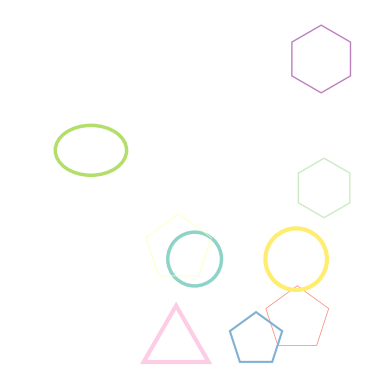[{"shape": "circle", "thickness": 2.5, "radius": 0.35, "center": [0.506, 0.327]}, {"shape": "pentagon", "thickness": 0.5, "radius": 0.45, "center": [0.464, 0.356]}, {"shape": "pentagon", "thickness": 0.5, "radius": 0.43, "center": [0.772, 0.172]}, {"shape": "pentagon", "thickness": 1.5, "radius": 0.36, "center": [0.665, 0.118]}, {"shape": "oval", "thickness": 2.5, "radius": 0.46, "center": [0.236, 0.61]}, {"shape": "triangle", "thickness": 3, "radius": 0.49, "center": [0.457, 0.108]}, {"shape": "hexagon", "thickness": 1, "radius": 0.44, "center": [0.834, 0.847]}, {"shape": "hexagon", "thickness": 1, "radius": 0.39, "center": [0.842, 0.512]}, {"shape": "circle", "thickness": 3, "radius": 0.4, "center": [0.769, 0.327]}]